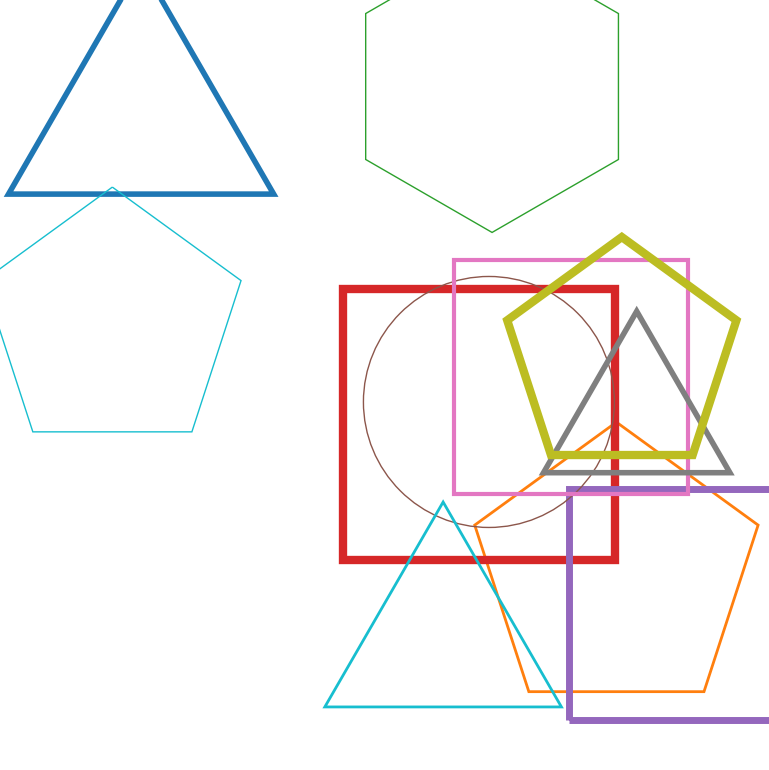[{"shape": "triangle", "thickness": 2, "radius": 0.99, "center": [0.183, 0.847]}, {"shape": "pentagon", "thickness": 1, "radius": 0.97, "center": [0.801, 0.258]}, {"shape": "hexagon", "thickness": 0.5, "radius": 0.95, "center": [0.639, 0.888]}, {"shape": "square", "thickness": 3, "radius": 0.88, "center": [0.622, 0.449]}, {"shape": "square", "thickness": 2.5, "radius": 0.75, "center": [0.889, 0.215]}, {"shape": "circle", "thickness": 0.5, "radius": 0.81, "center": [0.635, 0.478]}, {"shape": "square", "thickness": 1.5, "radius": 0.76, "center": [0.741, 0.511]}, {"shape": "triangle", "thickness": 2, "radius": 0.7, "center": [0.827, 0.456]}, {"shape": "pentagon", "thickness": 3, "radius": 0.78, "center": [0.808, 0.536]}, {"shape": "triangle", "thickness": 1, "radius": 0.89, "center": [0.575, 0.171]}, {"shape": "pentagon", "thickness": 0.5, "radius": 0.88, "center": [0.146, 0.581]}]